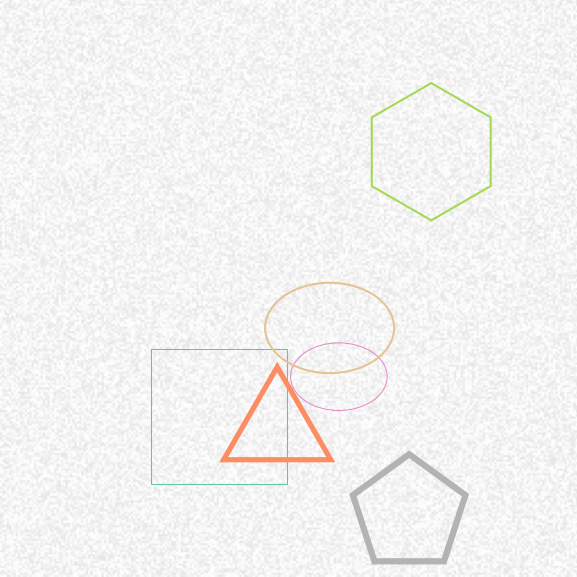[{"shape": "square", "thickness": 0.5, "radius": 0.58, "center": [0.379, 0.277]}, {"shape": "triangle", "thickness": 2.5, "radius": 0.54, "center": [0.48, 0.257]}, {"shape": "oval", "thickness": 0.5, "radius": 0.42, "center": [0.587, 0.347]}, {"shape": "hexagon", "thickness": 1, "radius": 0.59, "center": [0.747, 0.736]}, {"shape": "oval", "thickness": 1, "radius": 0.56, "center": [0.571, 0.431]}, {"shape": "pentagon", "thickness": 3, "radius": 0.51, "center": [0.709, 0.11]}]